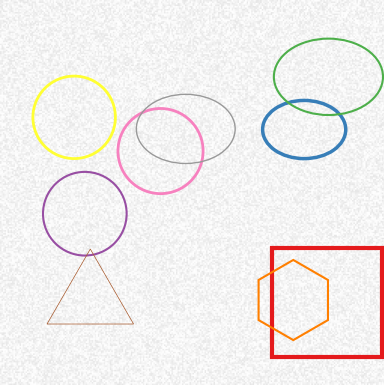[{"shape": "square", "thickness": 3, "radius": 0.71, "center": [0.849, 0.214]}, {"shape": "oval", "thickness": 2.5, "radius": 0.54, "center": [0.79, 0.664]}, {"shape": "oval", "thickness": 1.5, "radius": 0.71, "center": [0.853, 0.8]}, {"shape": "circle", "thickness": 1.5, "radius": 0.54, "center": [0.22, 0.445]}, {"shape": "hexagon", "thickness": 1.5, "radius": 0.52, "center": [0.762, 0.221]}, {"shape": "circle", "thickness": 2, "radius": 0.54, "center": [0.193, 0.695]}, {"shape": "triangle", "thickness": 0.5, "radius": 0.65, "center": [0.235, 0.223]}, {"shape": "circle", "thickness": 2, "radius": 0.55, "center": [0.417, 0.608]}, {"shape": "oval", "thickness": 1, "radius": 0.64, "center": [0.482, 0.665]}]